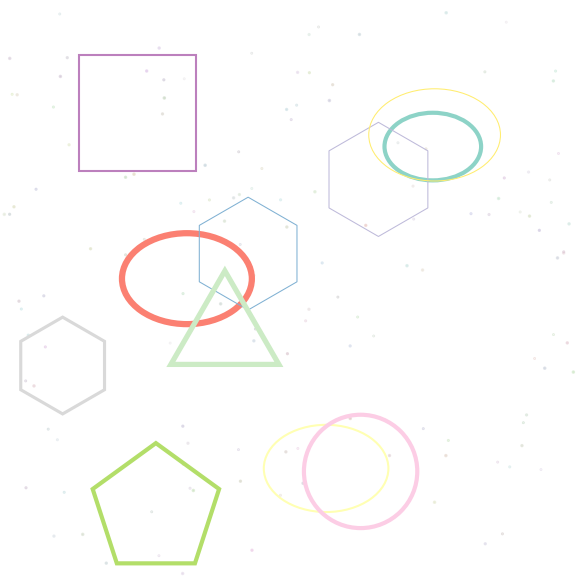[{"shape": "oval", "thickness": 2, "radius": 0.42, "center": [0.749, 0.745]}, {"shape": "oval", "thickness": 1, "radius": 0.54, "center": [0.565, 0.188]}, {"shape": "hexagon", "thickness": 0.5, "radius": 0.49, "center": [0.655, 0.689]}, {"shape": "oval", "thickness": 3, "radius": 0.56, "center": [0.324, 0.517]}, {"shape": "hexagon", "thickness": 0.5, "radius": 0.49, "center": [0.43, 0.56]}, {"shape": "pentagon", "thickness": 2, "radius": 0.58, "center": [0.27, 0.117]}, {"shape": "circle", "thickness": 2, "radius": 0.49, "center": [0.624, 0.183]}, {"shape": "hexagon", "thickness": 1.5, "radius": 0.42, "center": [0.108, 0.366]}, {"shape": "square", "thickness": 1, "radius": 0.51, "center": [0.238, 0.804]}, {"shape": "triangle", "thickness": 2.5, "radius": 0.54, "center": [0.389, 0.422]}, {"shape": "oval", "thickness": 0.5, "radius": 0.57, "center": [0.753, 0.766]}]